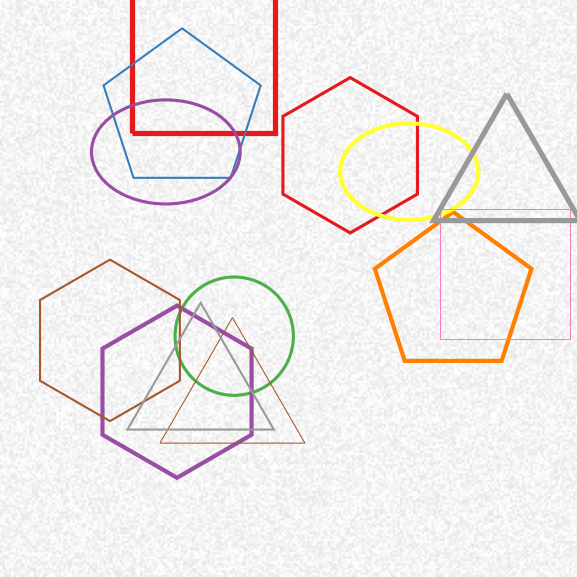[{"shape": "square", "thickness": 2.5, "radius": 0.62, "center": [0.353, 0.893]}, {"shape": "hexagon", "thickness": 1.5, "radius": 0.67, "center": [0.606, 0.73]}, {"shape": "pentagon", "thickness": 1, "radius": 0.72, "center": [0.315, 0.807]}, {"shape": "circle", "thickness": 1.5, "radius": 0.51, "center": [0.406, 0.417]}, {"shape": "oval", "thickness": 1.5, "radius": 0.64, "center": [0.287, 0.736]}, {"shape": "hexagon", "thickness": 2, "radius": 0.75, "center": [0.307, 0.321]}, {"shape": "pentagon", "thickness": 2, "radius": 0.71, "center": [0.785, 0.49]}, {"shape": "oval", "thickness": 2, "radius": 0.6, "center": [0.709, 0.702]}, {"shape": "triangle", "thickness": 0.5, "radius": 0.72, "center": [0.403, 0.304]}, {"shape": "hexagon", "thickness": 1, "radius": 0.7, "center": [0.19, 0.41]}, {"shape": "square", "thickness": 0.5, "radius": 0.56, "center": [0.874, 0.524]}, {"shape": "triangle", "thickness": 2.5, "radius": 0.73, "center": [0.878, 0.69]}, {"shape": "triangle", "thickness": 1, "radius": 0.73, "center": [0.347, 0.328]}]